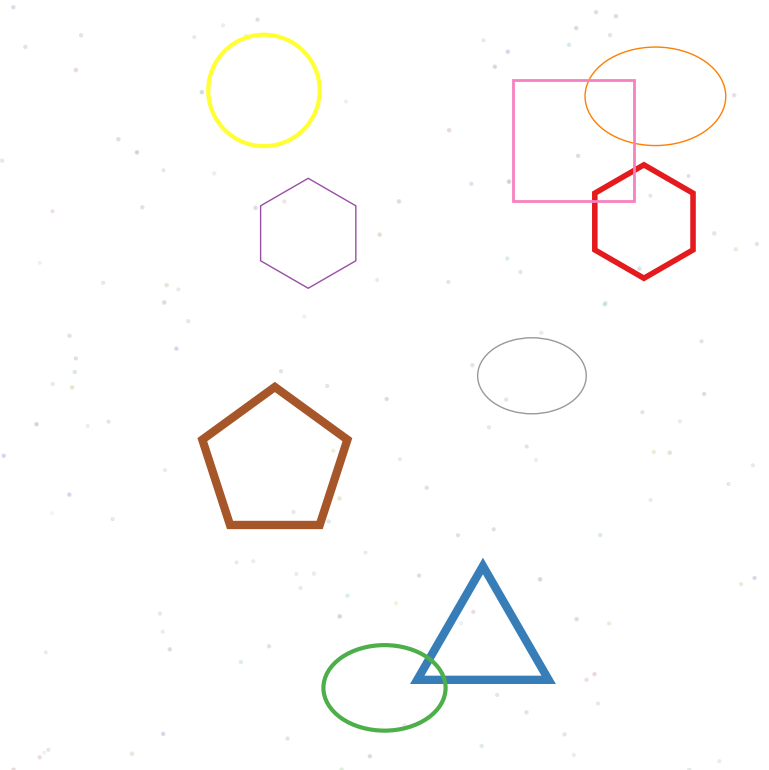[{"shape": "hexagon", "thickness": 2, "radius": 0.37, "center": [0.836, 0.712]}, {"shape": "triangle", "thickness": 3, "radius": 0.49, "center": [0.627, 0.166]}, {"shape": "oval", "thickness": 1.5, "radius": 0.4, "center": [0.499, 0.107]}, {"shape": "hexagon", "thickness": 0.5, "radius": 0.36, "center": [0.4, 0.697]}, {"shape": "oval", "thickness": 0.5, "radius": 0.46, "center": [0.851, 0.875]}, {"shape": "circle", "thickness": 1.5, "radius": 0.36, "center": [0.343, 0.883]}, {"shape": "pentagon", "thickness": 3, "radius": 0.5, "center": [0.357, 0.398]}, {"shape": "square", "thickness": 1, "radius": 0.39, "center": [0.745, 0.817]}, {"shape": "oval", "thickness": 0.5, "radius": 0.35, "center": [0.691, 0.512]}]